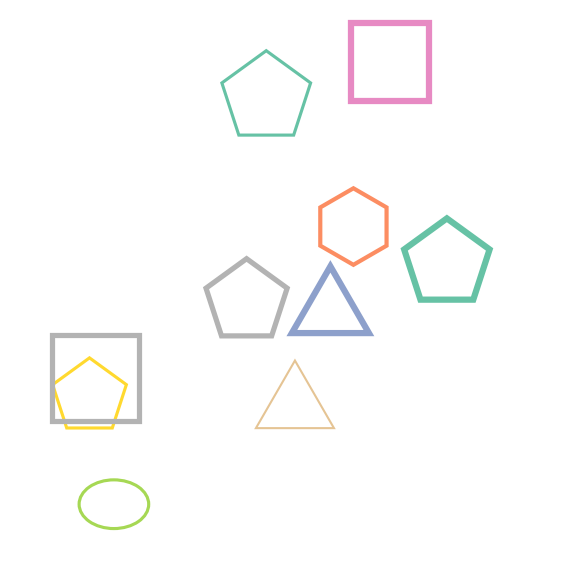[{"shape": "pentagon", "thickness": 3, "radius": 0.39, "center": [0.774, 0.543]}, {"shape": "pentagon", "thickness": 1.5, "radius": 0.4, "center": [0.461, 0.831]}, {"shape": "hexagon", "thickness": 2, "radius": 0.33, "center": [0.612, 0.607]}, {"shape": "triangle", "thickness": 3, "radius": 0.39, "center": [0.572, 0.461]}, {"shape": "square", "thickness": 3, "radius": 0.34, "center": [0.676, 0.892]}, {"shape": "oval", "thickness": 1.5, "radius": 0.3, "center": [0.197, 0.126]}, {"shape": "pentagon", "thickness": 1.5, "radius": 0.34, "center": [0.155, 0.312]}, {"shape": "triangle", "thickness": 1, "radius": 0.39, "center": [0.511, 0.297]}, {"shape": "square", "thickness": 2.5, "radius": 0.38, "center": [0.165, 0.345]}, {"shape": "pentagon", "thickness": 2.5, "radius": 0.37, "center": [0.427, 0.477]}]